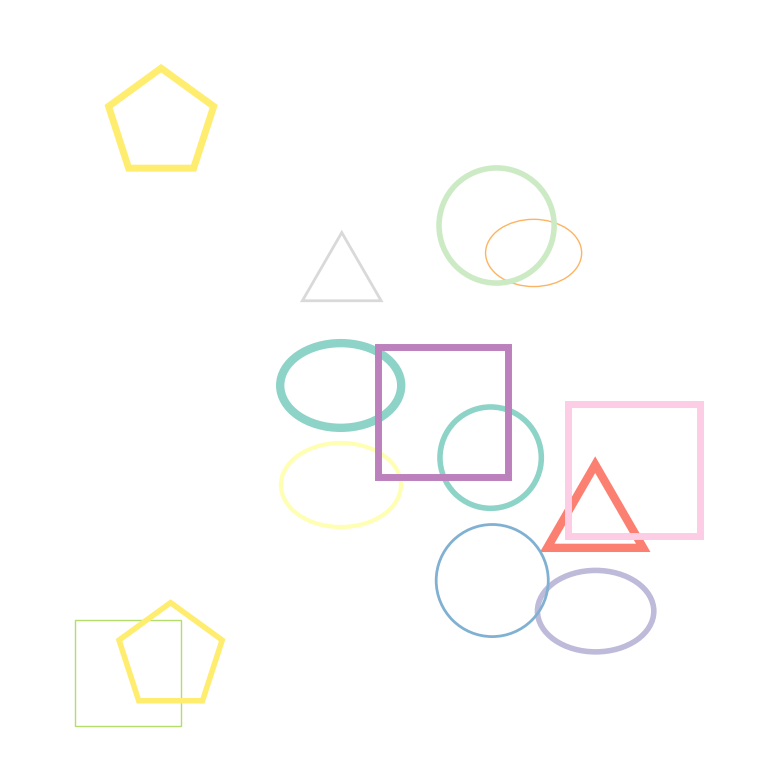[{"shape": "oval", "thickness": 3, "radius": 0.39, "center": [0.442, 0.499]}, {"shape": "circle", "thickness": 2, "radius": 0.33, "center": [0.637, 0.406]}, {"shape": "oval", "thickness": 1.5, "radius": 0.39, "center": [0.443, 0.37]}, {"shape": "oval", "thickness": 2, "radius": 0.38, "center": [0.774, 0.206]}, {"shape": "triangle", "thickness": 3, "radius": 0.36, "center": [0.773, 0.325]}, {"shape": "circle", "thickness": 1, "radius": 0.36, "center": [0.639, 0.246]}, {"shape": "oval", "thickness": 0.5, "radius": 0.31, "center": [0.693, 0.672]}, {"shape": "square", "thickness": 0.5, "radius": 0.34, "center": [0.167, 0.126]}, {"shape": "square", "thickness": 2.5, "radius": 0.43, "center": [0.824, 0.39]}, {"shape": "triangle", "thickness": 1, "radius": 0.3, "center": [0.444, 0.639]}, {"shape": "square", "thickness": 2.5, "radius": 0.42, "center": [0.575, 0.465]}, {"shape": "circle", "thickness": 2, "radius": 0.37, "center": [0.645, 0.707]}, {"shape": "pentagon", "thickness": 2.5, "radius": 0.36, "center": [0.209, 0.84]}, {"shape": "pentagon", "thickness": 2, "radius": 0.35, "center": [0.222, 0.147]}]